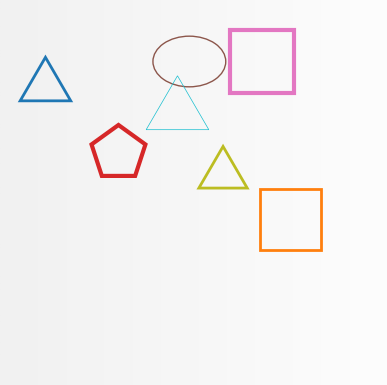[{"shape": "triangle", "thickness": 2, "radius": 0.38, "center": [0.117, 0.776]}, {"shape": "square", "thickness": 2, "radius": 0.4, "center": [0.75, 0.43]}, {"shape": "pentagon", "thickness": 3, "radius": 0.37, "center": [0.306, 0.602]}, {"shape": "oval", "thickness": 1, "radius": 0.47, "center": [0.489, 0.84]}, {"shape": "square", "thickness": 3, "radius": 0.41, "center": [0.676, 0.84]}, {"shape": "triangle", "thickness": 2, "radius": 0.36, "center": [0.576, 0.548]}, {"shape": "triangle", "thickness": 0.5, "radius": 0.47, "center": [0.458, 0.71]}]